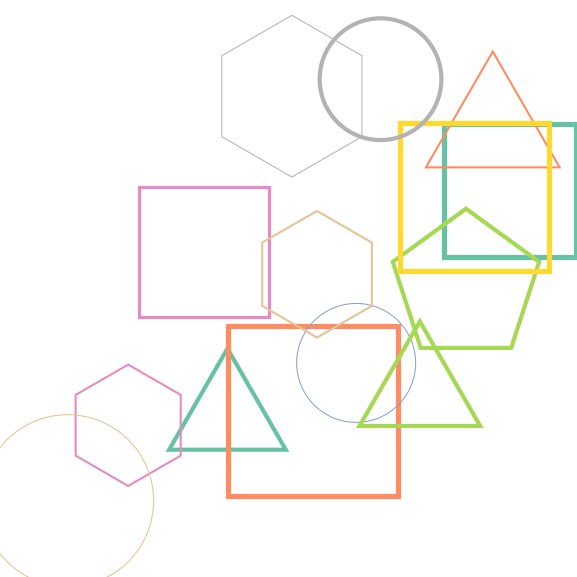[{"shape": "triangle", "thickness": 2, "radius": 0.58, "center": [0.394, 0.279]}, {"shape": "square", "thickness": 2.5, "radius": 0.57, "center": [0.883, 0.669]}, {"shape": "square", "thickness": 2.5, "radius": 0.74, "center": [0.542, 0.288]}, {"shape": "triangle", "thickness": 1, "radius": 0.67, "center": [0.853, 0.776]}, {"shape": "circle", "thickness": 0.5, "radius": 0.52, "center": [0.617, 0.371]}, {"shape": "hexagon", "thickness": 1, "radius": 0.53, "center": [0.222, 0.263]}, {"shape": "square", "thickness": 1.5, "radius": 0.56, "center": [0.353, 0.563]}, {"shape": "pentagon", "thickness": 2, "radius": 0.67, "center": [0.807, 0.504]}, {"shape": "triangle", "thickness": 2, "radius": 0.6, "center": [0.727, 0.322]}, {"shape": "square", "thickness": 2.5, "radius": 0.64, "center": [0.822, 0.658]}, {"shape": "hexagon", "thickness": 1, "radius": 0.55, "center": [0.549, 0.524]}, {"shape": "circle", "thickness": 0.5, "radius": 0.74, "center": [0.117, 0.132]}, {"shape": "circle", "thickness": 2, "radius": 0.53, "center": [0.659, 0.862]}, {"shape": "hexagon", "thickness": 0.5, "radius": 0.7, "center": [0.505, 0.833]}]